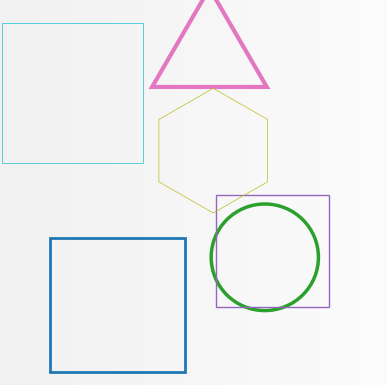[{"shape": "square", "thickness": 2, "radius": 0.87, "center": [0.304, 0.208]}, {"shape": "circle", "thickness": 2.5, "radius": 0.69, "center": [0.683, 0.332]}, {"shape": "square", "thickness": 1, "radius": 0.73, "center": [0.702, 0.348]}, {"shape": "triangle", "thickness": 3, "radius": 0.85, "center": [0.541, 0.86]}, {"shape": "hexagon", "thickness": 0.5, "radius": 0.81, "center": [0.55, 0.609]}, {"shape": "square", "thickness": 0.5, "radius": 0.91, "center": [0.186, 0.758]}]